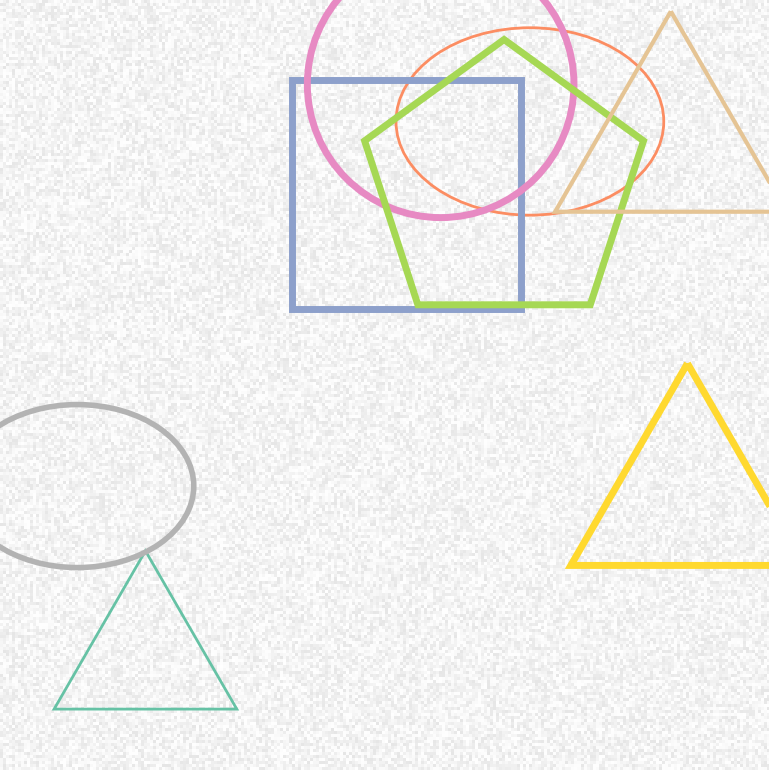[{"shape": "triangle", "thickness": 1, "radius": 0.68, "center": [0.189, 0.148]}, {"shape": "oval", "thickness": 1, "radius": 0.87, "center": [0.688, 0.842]}, {"shape": "square", "thickness": 2.5, "radius": 0.74, "center": [0.528, 0.748]}, {"shape": "circle", "thickness": 2.5, "radius": 0.87, "center": [0.572, 0.891]}, {"shape": "pentagon", "thickness": 2.5, "radius": 0.95, "center": [0.655, 0.758]}, {"shape": "triangle", "thickness": 2.5, "radius": 0.87, "center": [0.893, 0.353]}, {"shape": "triangle", "thickness": 1.5, "radius": 0.87, "center": [0.871, 0.812]}, {"shape": "oval", "thickness": 2, "radius": 0.76, "center": [0.1, 0.369]}]